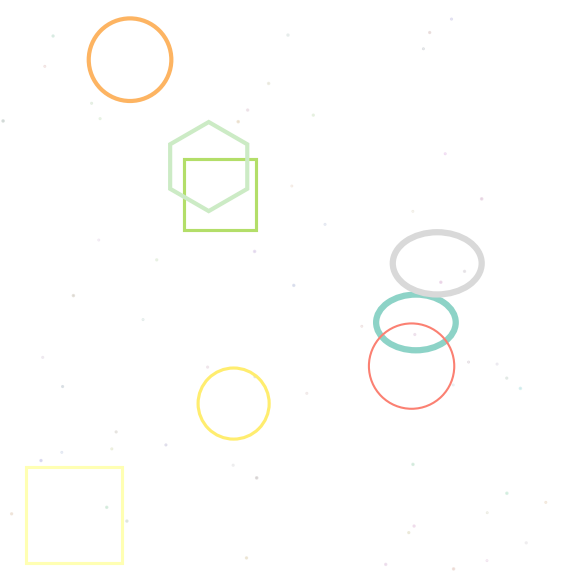[{"shape": "oval", "thickness": 3, "radius": 0.34, "center": [0.72, 0.441]}, {"shape": "square", "thickness": 1.5, "radius": 0.41, "center": [0.129, 0.107]}, {"shape": "circle", "thickness": 1, "radius": 0.37, "center": [0.713, 0.365]}, {"shape": "circle", "thickness": 2, "radius": 0.36, "center": [0.225, 0.896]}, {"shape": "square", "thickness": 1.5, "radius": 0.31, "center": [0.382, 0.662]}, {"shape": "oval", "thickness": 3, "radius": 0.38, "center": [0.757, 0.543]}, {"shape": "hexagon", "thickness": 2, "radius": 0.39, "center": [0.361, 0.711]}, {"shape": "circle", "thickness": 1.5, "radius": 0.31, "center": [0.405, 0.3]}]